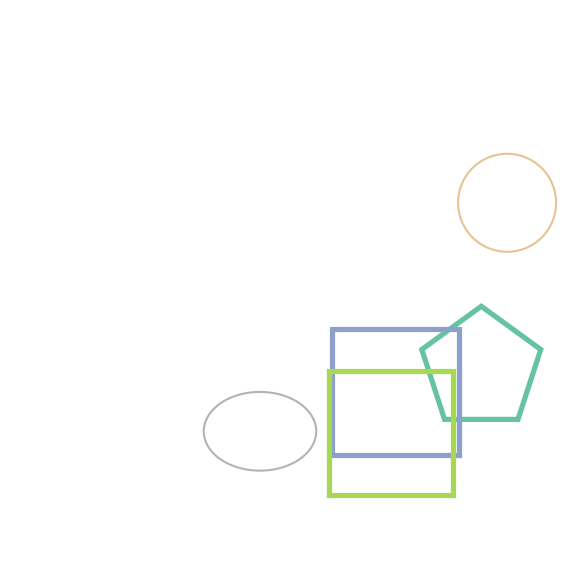[{"shape": "pentagon", "thickness": 2.5, "radius": 0.54, "center": [0.833, 0.361]}, {"shape": "square", "thickness": 2.5, "radius": 0.55, "center": [0.685, 0.32]}, {"shape": "square", "thickness": 2.5, "radius": 0.54, "center": [0.677, 0.25]}, {"shape": "circle", "thickness": 1, "radius": 0.42, "center": [0.878, 0.648]}, {"shape": "oval", "thickness": 1, "radius": 0.49, "center": [0.45, 0.252]}]